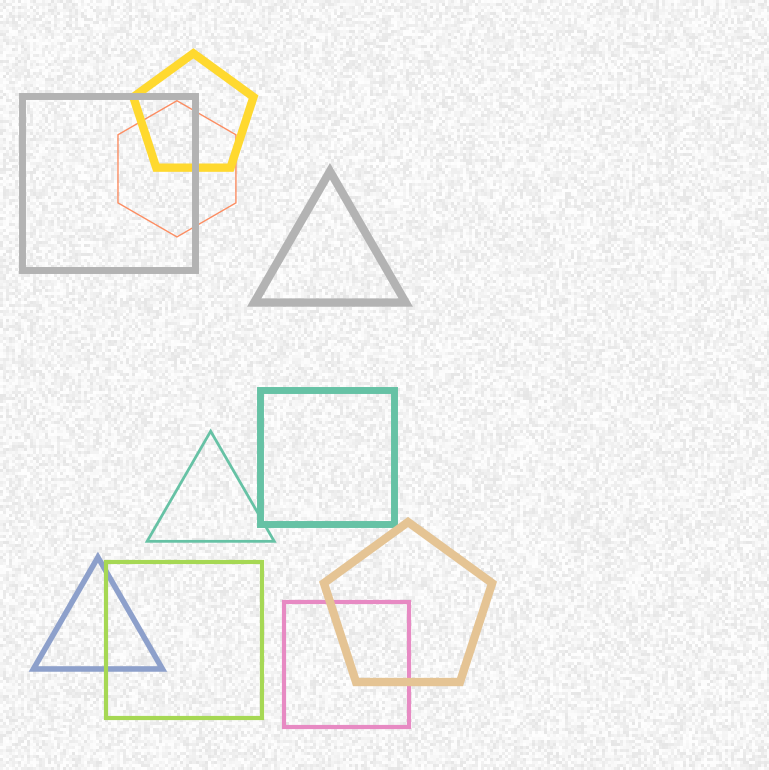[{"shape": "square", "thickness": 2.5, "radius": 0.44, "center": [0.424, 0.406]}, {"shape": "triangle", "thickness": 1, "radius": 0.48, "center": [0.274, 0.345]}, {"shape": "hexagon", "thickness": 0.5, "radius": 0.44, "center": [0.23, 0.781]}, {"shape": "triangle", "thickness": 2, "radius": 0.48, "center": [0.127, 0.18]}, {"shape": "square", "thickness": 1.5, "radius": 0.4, "center": [0.45, 0.137]}, {"shape": "square", "thickness": 1.5, "radius": 0.5, "center": [0.239, 0.169]}, {"shape": "pentagon", "thickness": 3, "radius": 0.41, "center": [0.251, 0.849]}, {"shape": "pentagon", "thickness": 3, "radius": 0.57, "center": [0.53, 0.207]}, {"shape": "triangle", "thickness": 3, "radius": 0.57, "center": [0.429, 0.664]}, {"shape": "square", "thickness": 2.5, "radius": 0.56, "center": [0.141, 0.762]}]